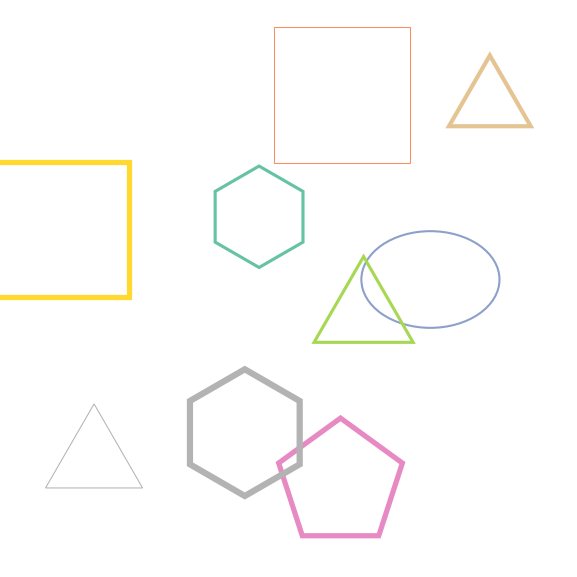[{"shape": "hexagon", "thickness": 1.5, "radius": 0.44, "center": [0.449, 0.624]}, {"shape": "square", "thickness": 0.5, "radius": 0.59, "center": [0.592, 0.835]}, {"shape": "oval", "thickness": 1, "radius": 0.6, "center": [0.745, 0.515]}, {"shape": "pentagon", "thickness": 2.5, "radius": 0.56, "center": [0.59, 0.163]}, {"shape": "triangle", "thickness": 1.5, "radius": 0.49, "center": [0.63, 0.456]}, {"shape": "square", "thickness": 2.5, "radius": 0.59, "center": [0.106, 0.602]}, {"shape": "triangle", "thickness": 2, "radius": 0.41, "center": [0.848, 0.821]}, {"shape": "hexagon", "thickness": 3, "radius": 0.55, "center": [0.424, 0.25]}, {"shape": "triangle", "thickness": 0.5, "radius": 0.49, "center": [0.163, 0.203]}]